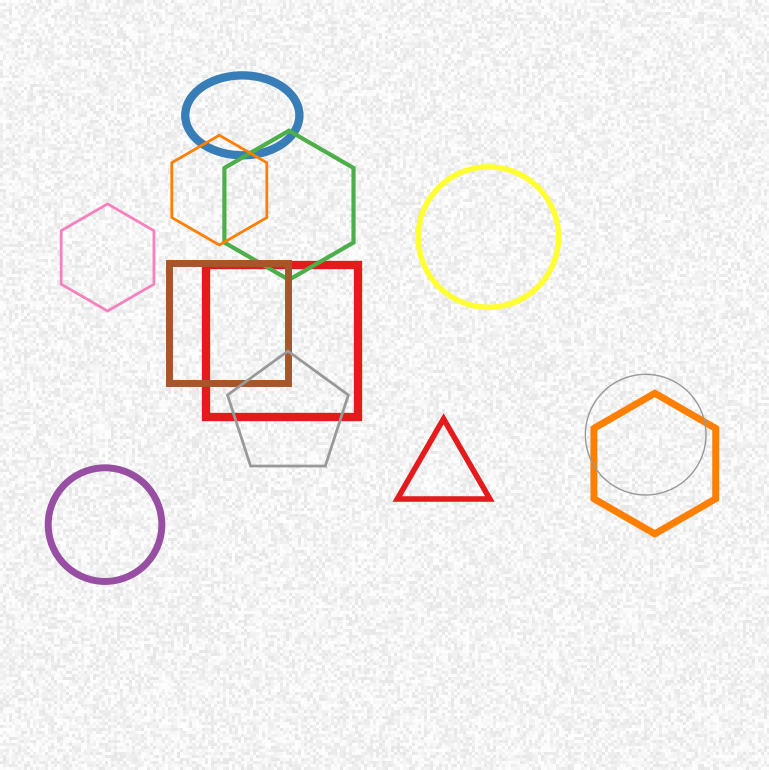[{"shape": "triangle", "thickness": 2, "radius": 0.35, "center": [0.576, 0.387]}, {"shape": "square", "thickness": 3, "radius": 0.49, "center": [0.366, 0.557]}, {"shape": "oval", "thickness": 3, "radius": 0.37, "center": [0.315, 0.85]}, {"shape": "hexagon", "thickness": 1.5, "radius": 0.48, "center": [0.375, 0.733]}, {"shape": "circle", "thickness": 2.5, "radius": 0.37, "center": [0.136, 0.319]}, {"shape": "hexagon", "thickness": 2.5, "radius": 0.46, "center": [0.85, 0.398]}, {"shape": "hexagon", "thickness": 1, "radius": 0.36, "center": [0.285, 0.753]}, {"shape": "circle", "thickness": 2, "radius": 0.46, "center": [0.634, 0.692]}, {"shape": "square", "thickness": 2.5, "radius": 0.39, "center": [0.297, 0.581]}, {"shape": "hexagon", "thickness": 1, "radius": 0.35, "center": [0.14, 0.666]}, {"shape": "pentagon", "thickness": 1, "radius": 0.41, "center": [0.374, 0.462]}, {"shape": "circle", "thickness": 0.5, "radius": 0.39, "center": [0.839, 0.436]}]